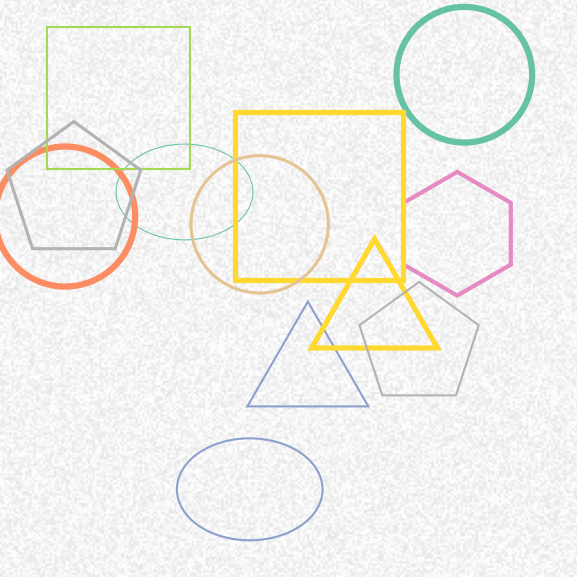[{"shape": "circle", "thickness": 3, "radius": 0.59, "center": [0.804, 0.87]}, {"shape": "oval", "thickness": 0.5, "radius": 0.59, "center": [0.319, 0.667]}, {"shape": "circle", "thickness": 3, "radius": 0.61, "center": [0.113, 0.624]}, {"shape": "triangle", "thickness": 1, "radius": 0.6, "center": [0.533, 0.356]}, {"shape": "oval", "thickness": 1, "radius": 0.63, "center": [0.432, 0.152]}, {"shape": "hexagon", "thickness": 2, "radius": 0.54, "center": [0.792, 0.594]}, {"shape": "square", "thickness": 1, "radius": 0.62, "center": [0.205, 0.83]}, {"shape": "triangle", "thickness": 2.5, "radius": 0.63, "center": [0.649, 0.46]}, {"shape": "square", "thickness": 2.5, "radius": 0.73, "center": [0.552, 0.66]}, {"shape": "circle", "thickness": 1.5, "radius": 0.59, "center": [0.45, 0.611]}, {"shape": "pentagon", "thickness": 1.5, "radius": 0.61, "center": [0.128, 0.667]}, {"shape": "pentagon", "thickness": 1, "radius": 0.54, "center": [0.726, 0.402]}]